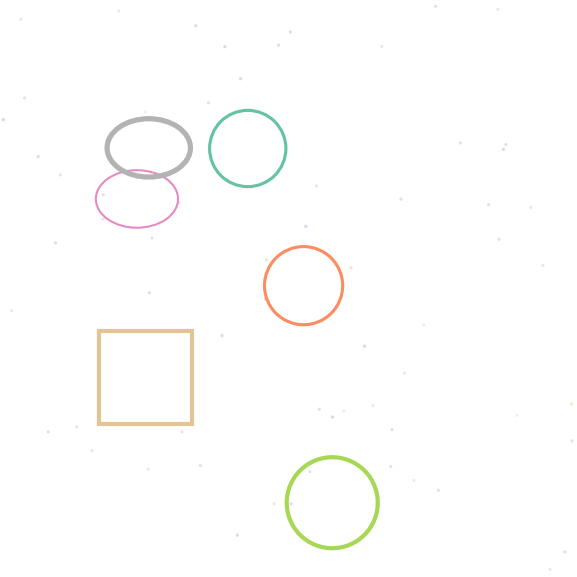[{"shape": "circle", "thickness": 1.5, "radius": 0.33, "center": [0.429, 0.742]}, {"shape": "circle", "thickness": 1.5, "radius": 0.34, "center": [0.526, 0.504]}, {"shape": "oval", "thickness": 1, "radius": 0.36, "center": [0.237, 0.655]}, {"shape": "circle", "thickness": 2, "radius": 0.39, "center": [0.575, 0.129]}, {"shape": "square", "thickness": 2, "radius": 0.4, "center": [0.252, 0.345]}, {"shape": "oval", "thickness": 2.5, "radius": 0.36, "center": [0.258, 0.743]}]